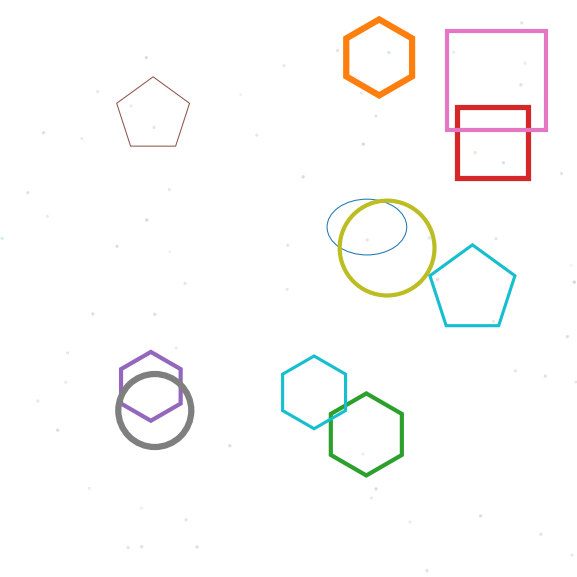[{"shape": "oval", "thickness": 0.5, "radius": 0.34, "center": [0.635, 0.606]}, {"shape": "hexagon", "thickness": 3, "radius": 0.33, "center": [0.657, 0.9]}, {"shape": "hexagon", "thickness": 2, "radius": 0.36, "center": [0.634, 0.247]}, {"shape": "square", "thickness": 2.5, "radius": 0.31, "center": [0.852, 0.753]}, {"shape": "hexagon", "thickness": 2, "radius": 0.3, "center": [0.261, 0.33]}, {"shape": "pentagon", "thickness": 0.5, "radius": 0.33, "center": [0.265, 0.8]}, {"shape": "square", "thickness": 2, "radius": 0.43, "center": [0.859, 0.859]}, {"shape": "circle", "thickness": 3, "radius": 0.32, "center": [0.268, 0.288]}, {"shape": "circle", "thickness": 2, "radius": 0.41, "center": [0.67, 0.57]}, {"shape": "hexagon", "thickness": 1.5, "radius": 0.31, "center": [0.544, 0.32]}, {"shape": "pentagon", "thickness": 1.5, "radius": 0.39, "center": [0.818, 0.498]}]